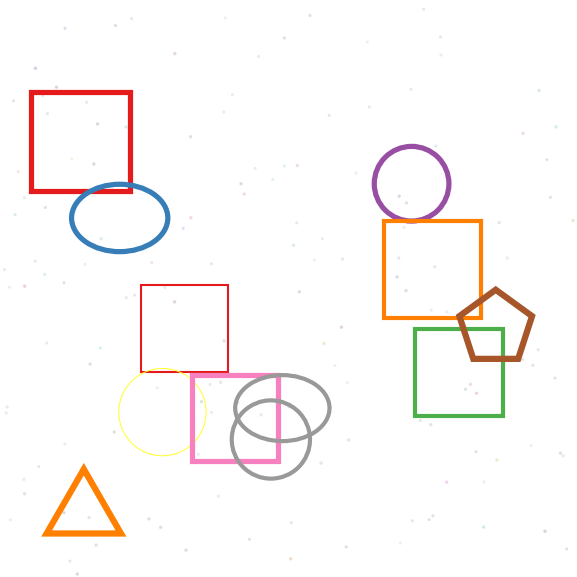[{"shape": "square", "thickness": 2.5, "radius": 0.43, "center": [0.139, 0.754]}, {"shape": "square", "thickness": 1, "radius": 0.38, "center": [0.32, 0.43]}, {"shape": "oval", "thickness": 2.5, "radius": 0.42, "center": [0.207, 0.622]}, {"shape": "square", "thickness": 2, "radius": 0.38, "center": [0.795, 0.354]}, {"shape": "circle", "thickness": 2.5, "radius": 0.32, "center": [0.713, 0.681]}, {"shape": "triangle", "thickness": 3, "radius": 0.37, "center": [0.145, 0.112]}, {"shape": "square", "thickness": 2, "radius": 0.42, "center": [0.749, 0.532]}, {"shape": "circle", "thickness": 0.5, "radius": 0.38, "center": [0.281, 0.285]}, {"shape": "pentagon", "thickness": 3, "radius": 0.33, "center": [0.858, 0.431]}, {"shape": "square", "thickness": 2.5, "radius": 0.37, "center": [0.408, 0.275]}, {"shape": "oval", "thickness": 2, "radius": 0.41, "center": [0.489, 0.292]}, {"shape": "circle", "thickness": 2, "radius": 0.34, "center": [0.469, 0.238]}]